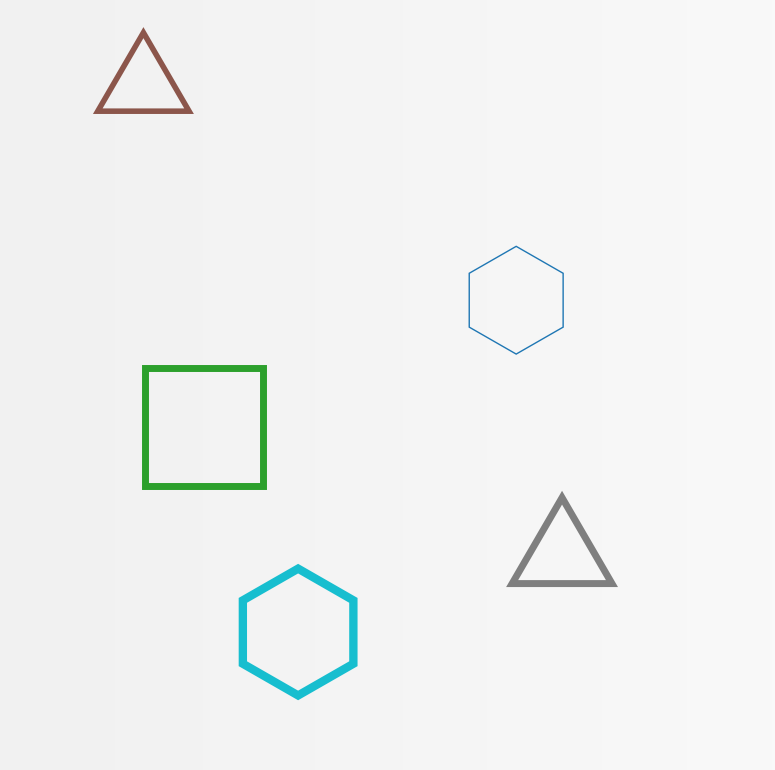[{"shape": "hexagon", "thickness": 0.5, "radius": 0.35, "center": [0.666, 0.61]}, {"shape": "square", "thickness": 2.5, "radius": 0.38, "center": [0.263, 0.445]}, {"shape": "triangle", "thickness": 2, "radius": 0.34, "center": [0.185, 0.89]}, {"shape": "triangle", "thickness": 2.5, "radius": 0.37, "center": [0.725, 0.279]}, {"shape": "hexagon", "thickness": 3, "radius": 0.41, "center": [0.385, 0.179]}]